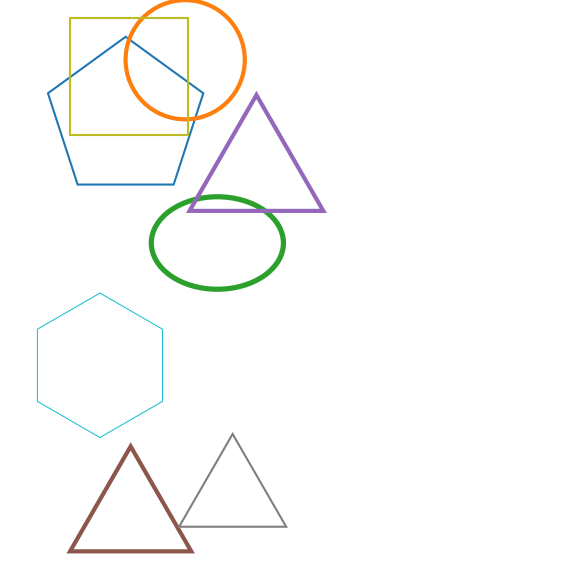[{"shape": "pentagon", "thickness": 1, "radius": 0.71, "center": [0.218, 0.794]}, {"shape": "circle", "thickness": 2, "radius": 0.52, "center": [0.321, 0.896]}, {"shape": "oval", "thickness": 2.5, "radius": 0.57, "center": [0.376, 0.578]}, {"shape": "triangle", "thickness": 2, "radius": 0.67, "center": [0.444, 0.701]}, {"shape": "triangle", "thickness": 2, "radius": 0.61, "center": [0.226, 0.105]}, {"shape": "triangle", "thickness": 1, "radius": 0.54, "center": [0.403, 0.141]}, {"shape": "square", "thickness": 1, "radius": 0.51, "center": [0.224, 0.867]}, {"shape": "hexagon", "thickness": 0.5, "radius": 0.63, "center": [0.173, 0.367]}]